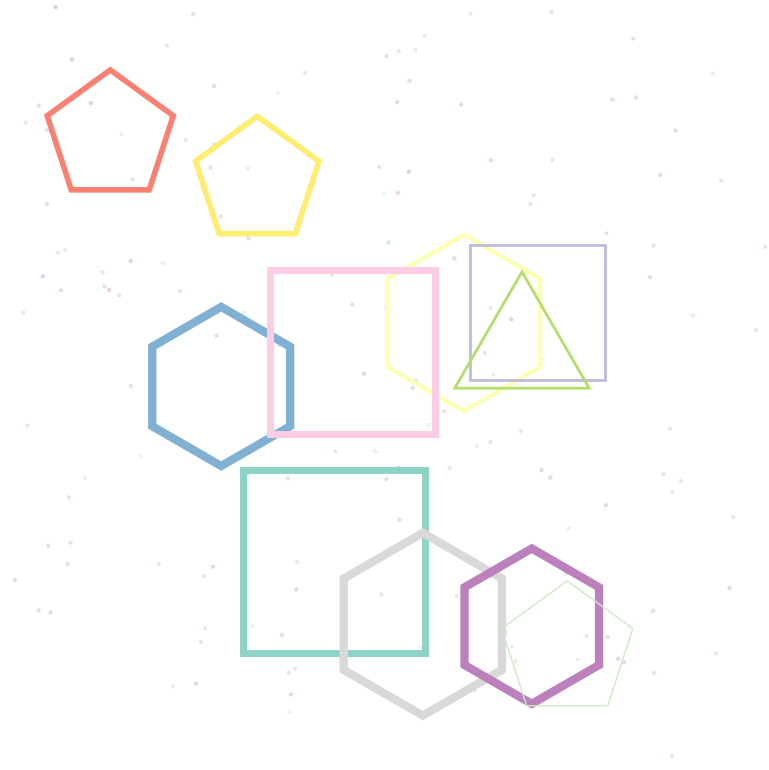[{"shape": "square", "thickness": 2.5, "radius": 0.59, "center": [0.434, 0.271]}, {"shape": "hexagon", "thickness": 1.5, "radius": 0.57, "center": [0.602, 0.581]}, {"shape": "square", "thickness": 1, "radius": 0.44, "center": [0.698, 0.595]}, {"shape": "pentagon", "thickness": 2, "radius": 0.43, "center": [0.143, 0.823]}, {"shape": "hexagon", "thickness": 3, "radius": 0.52, "center": [0.287, 0.498]}, {"shape": "triangle", "thickness": 1, "radius": 0.5, "center": [0.678, 0.546]}, {"shape": "square", "thickness": 2.5, "radius": 0.53, "center": [0.458, 0.543]}, {"shape": "hexagon", "thickness": 3, "radius": 0.59, "center": [0.549, 0.189]}, {"shape": "hexagon", "thickness": 3, "radius": 0.5, "center": [0.691, 0.187]}, {"shape": "pentagon", "thickness": 0.5, "radius": 0.45, "center": [0.737, 0.156]}, {"shape": "pentagon", "thickness": 2, "radius": 0.42, "center": [0.334, 0.765]}]